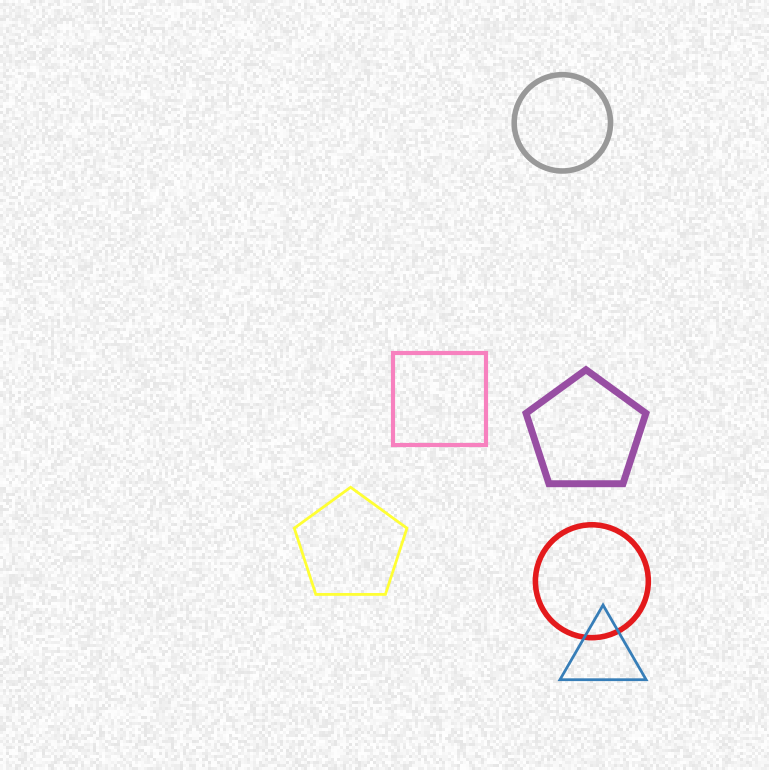[{"shape": "circle", "thickness": 2, "radius": 0.37, "center": [0.769, 0.245]}, {"shape": "triangle", "thickness": 1, "radius": 0.32, "center": [0.783, 0.15]}, {"shape": "pentagon", "thickness": 2.5, "radius": 0.41, "center": [0.761, 0.438]}, {"shape": "pentagon", "thickness": 1, "radius": 0.38, "center": [0.455, 0.29]}, {"shape": "square", "thickness": 1.5, "radius": 0.3, "center": [0.571, 0.482]}, {"shape": "circle", "thickness": 2, "radius": 0.31, "center": [0.73, 0.84]}]